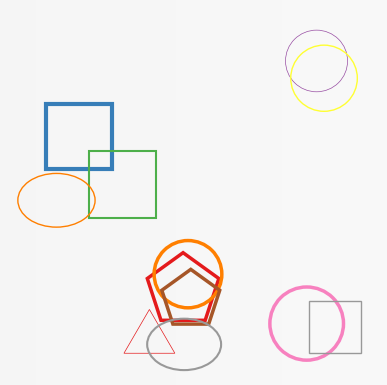[{"shape": "triangle", "thickness": 0.5, "radius": 0.38, "center": [0.386, 0.12]}, {"shape": "pentagon", "thickness": 2.5, "radius": 0.49, "center": [0.472, 0.247]}, {"shape": "square", "thickness": 3, "radius": 0.43, "center": [0.205, 0.646]}, {"shape": "square", "thickness": 1.5, "radius": 0.44, "center": [0.316, 0.521]}, {"shape": "circle", "thickness": 0.5, "radius": 0.4, "center": [0.817, 0.842]}, {"shape": "oval", "thickness": 1, "radius": 0.5, "center": [0.146, 0.48]}, {"shape": "circle", "thickness": 2.5, "radius": 0.44, "center": [0.485, 0.288]}, {"shape": "circle", "thickness": 1, "radius": 0.43, "center": [0.836, 0.797]}, {"shape": "pentagon", "thickness": 2.5, "radius": 0.39, "center": [0.492, 0.222]}, {"shape": "circle", "thickness": 2.5, "radius": 0.48, "center": [0.791, 0.16]}, {"shape": "oval", "thickness": 1.5, "radius": 0.48, "center": [0.475, 0.105]}, {"shape": "square", "thickness": 1, "radius": 0.33, "center": [0.864, 0.15]}]